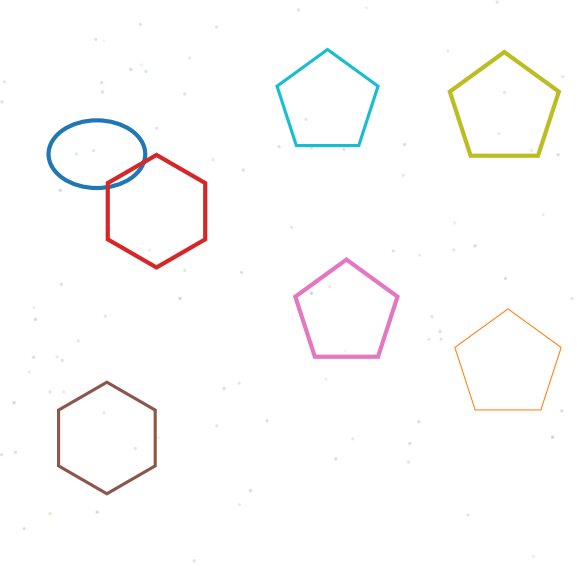[{"shape": "oval", "thickness": 2, "radius": 0.42, "center": [0.168, 0.732]}, {"shape": "pentagon", "thickness": 0.5, "radius": 0.48, "center": [0.88, 0.368]}, {"shape": "hexagon", "thickness": 2, "radius": 0.49, "center": [0.271, 0.633]}, {"shape": "hexagon", "thickness": 1.5, "radius": 0.48, "center": [0.185, 0.241]}, {"shape": "pentagon", "thickness": 2, "radius": 0.47, "center": [0.6, 0.457]}, {"shape": "pentagon", "thickness": 2, "radius": 0.5, "center": [0.873, 0.81]}, {"shape": "pentagon", "thickness": 1.5, "radius": 0.46, "center": [0.567, 0.821]}]